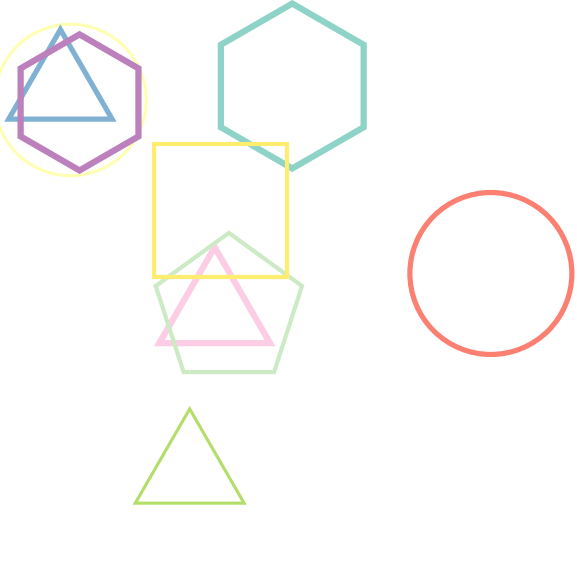[{"shape": "hexagon", "thickness": 3, "radius": 0.71, "center": [0.506, 0.85]}, {"shape": "circle", "thickness": 1.5, "radius": 0.66, "center": [0.122, 0.826]}, {"shape": "circle", "thickness": 2.5, "radius": 0.7, "center": [0.85, 0.526]}, {"shape": "triangle", "thickness": 2.5, "radius": 0.52, "center": [0.105, 0.845]}, {"shape": "triangle", "thickness": 1.5, "radius": 0.54, "center": [0.328, 0.182]}, {"shape": "triangle", "thickness": 3, "radius": 0.55, "center": [0.372, 0.46]}, {"shape": "hexagon", "thickness": 3, "radius": 0.59, "center": [0.138, 0.822]}, {"shape": "pentagon", "thickness": 2, "radius": 0.67, "center": [0.396, 0.463]}, {"shape": "square", "thickness": 2, "radius": 0.57, "center": [0.382, 0.634]}]